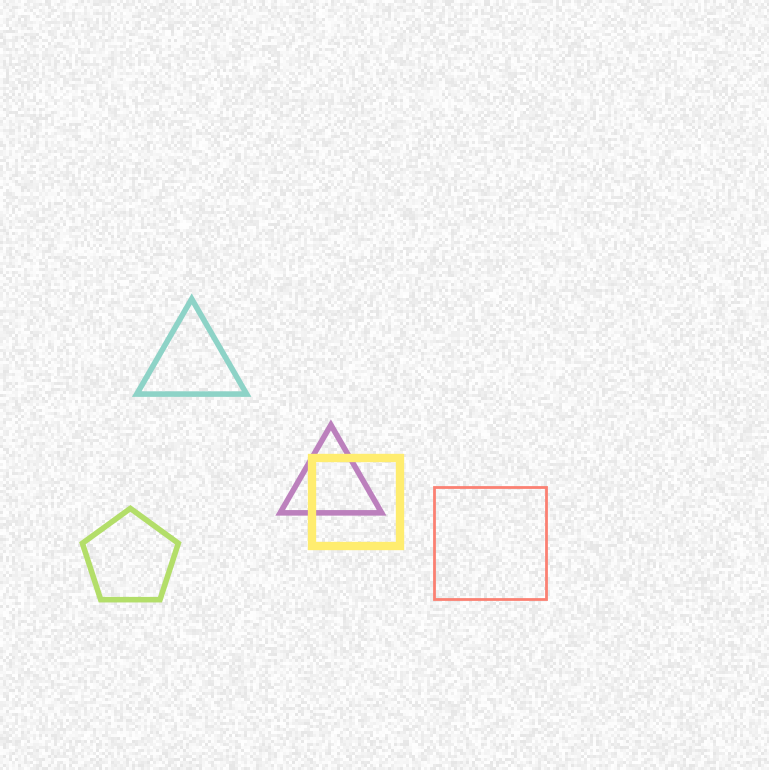[{"shape": "triangle", "thickness": 2, "radius": 0.41, "center": [0.249, 0.529]}, {"shape": "square", "thickness": 1, "radius": 0.36, "center": [0.637, 0.295]}, {"shape": "pentagon", "thickness": 2, "radius": 0.33, "center": [0.169, 0.274]}, {"shape": "triangle", "thickness": 2, "radius": 0.38, "center": [0.43, 0.372]}, {"shape": "square", "thickness": 3, "radius": 0.29, "center": [0.462, 0.348]}]